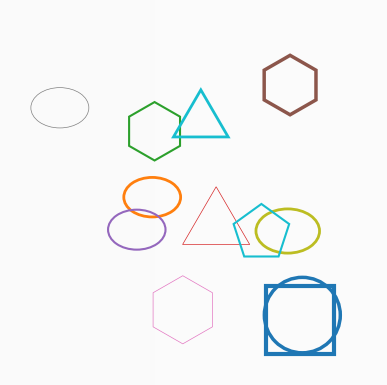[{"shape": "square", "thickness": 3, "radius": 0.44, "center": [0.775, 0.169]}, {"shape": "circle", "thickness": 2.5, "radius": 0.49, "center": [0.78, 0.182]}, {"shape": "oval", "thickness": 2, "radius": 0.37, "center": [0.393, 0.488]}, {"shape": "hexagon", "thickness": 1.5, "radius": 0.38, "center": [0.399, 0.659]}, {"shape": "triangle", "thickness": 0.5, "radius": 0.5, "center": [0.558, 0.415]}, {"shape": "oval", "thickness": 1.5, "radius": 0.37, "center": [0.353, 0.403]}, {"shape": "hexagon", "thickness": 2.5, "radius": 0.39, "center": [0.749, 0.779]}, {"shape": "hexagon", "thickness": 0.5, "radius": 0.44, "center": [0.472, 0.195]}, {"shape": "oval", "thickness": 0.5, "radius": 0.37, "center": [0.154, 0.72]}, {"shape": "oval", "thickness": 2, "radius": 0.41, "center": [0.743, 0.4]}, {"shape": "pentagon", "thickness": 1.5, "radius": 0.38, "center": [0.675, 0.395]}, {"shape": "triangle", "thickness": 2, "radius": 0.41, "center": [0.518, 0.685]}]